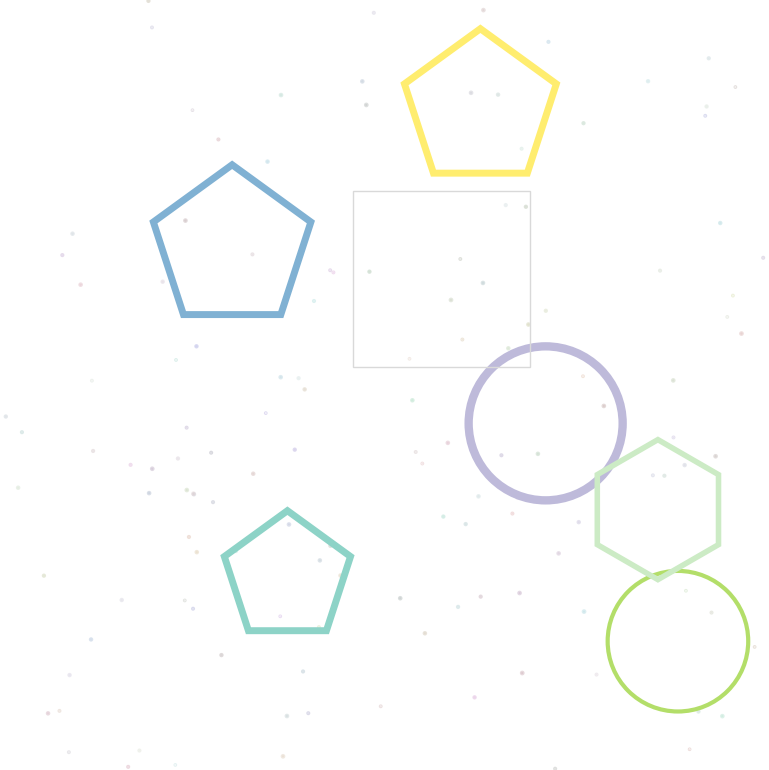[{"shape": "pentagon", "thickness": 2.5, "radius": 0.43, "center": [0.373, 0.251]}, {"shape": "circle", "thickness": 3, "radius": 0.5, "center": [0.709, 0.45]}, {"shape": "pentagon", "thickness": 2.5, "radius": 0.54, "center": [0.301, 0.678]}, {"shape": "circle", "thickness": 1.5, "radius": 0.46, "center": [0.88, 0.167]}, {"shape": "square", "thickness": 0.5, "radius": 0.57, "center": [0.573, 0.638]}, {"shape": "hexagon", "thickness": 2, "radius": 0.45, "center": [0.854, 0.338]}, {"shape": "pentagon", "thickness": 2.5, "radius": 0.52, "center": [0.624, 0.859]}]